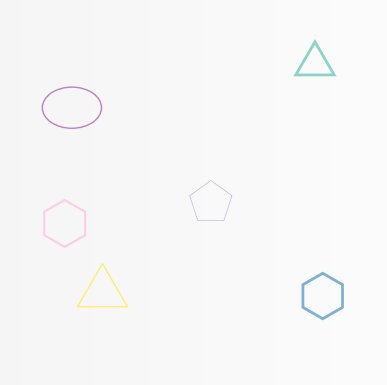[{"shape": "triangle", "thickness": 2, "radius": 0.29, "center": [0.813, 0.834]}, {"shape": "pentagon", "thickness": 0.5, "radius": 0.29, "center": [0.544, 0.474]}, {"shape": "hexagon", "thickness": 2, "radius": 0.3, "center": [0.833, 0.231]}, {"shape": "hexagon", "thickness": 1.5, "radius": 0.3, "center": [0.167, 0.42]}, {"shape": "oval", "thickness": 1, "radius": 0.38, "center": [0.186, 0.72]}, {"shape": "triangle", "thickness": 1, "radius": 0.37, "center": [0.264, 0.241]}]